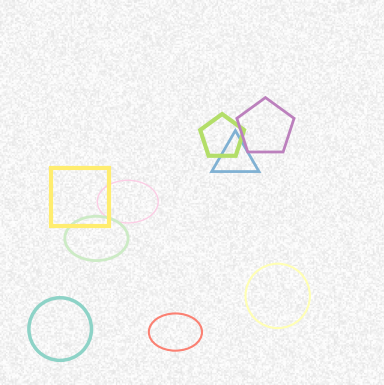[{"shape": "circle", "thickness": 2.5, "radius": 0.41, "center": [0.156, 0.145]}, {"shape": "circle", "thickness": 1.5, "radius": 0.42, "center": [0.721, 0.231]}, {"shape": "oval", "thickness": 1.5, "radius": 0.35, "center": [0.456, 0.138]}, {"shape": "triangle", "thickness": 2, "radius": 0.35, "center": [0.611, 0.59]}, {"shape": "pentagon", "thickness": 3, "radius": 0.3, "center": [0.577, 0.644]}, {"shape": "oval", "thickness": 1, "radius": 0.4, "center": [0.332, 0.476]}, {"shape": "pentagon", "thickness": 2, "radius": 0.39, "center": [0.689, 0.668]}, {"shape": "oval", "thickness": 2, "radius": 0.41, "center": [0.25, 0.381]}, {"shape": "square", "thickness": 3, "radius": 0.37, "center": [0.208, 0.489]}]